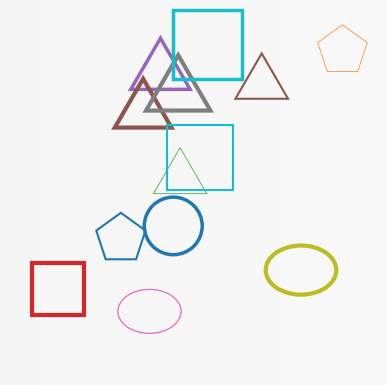[{"shape": "circle", "thickness": 2.5, "radius": 0.37, "center": [0.447, 0.413]}, {"shape": "pentagon", "thickness": 1.5, "radius": 0.33, "center": [0.312, 0.381]}, {"shape": "pentagon", "thickness": 0.5, "radius": 0.34, "center": [0.884, 0.869]}, {"shape": "triangle", "thickness": 0.5, "radius": 0.4, "center": [0.465, 0.537]}, {"shape": "square", "thickness": 3, "radius": 0.34, "center": [0.149, 0.25]}, {"shape": "triangle", "thickness": 2.5, "radius": 0.44, "center": [0.414, 0.812]}, {"shape": "triangle", "thickness": 1.5, "radius": 0.39, "center": [0.675, 0.783]}, {"shape": "triangle", "thickness": 3, "radius": 0.42, "center": [0.369, 0.711]}, {"shape": "oval", "thickness": 1, "radius": 0.41, "center": [0.386, 0.191]}, {"shape": "triangle", "thickness": 3, "radius": 0.48, "center": [0.46, 0.761]}, {"shape": "oval", "thickness": 3, "radius": 0.46, "center": [0.777, 0.298]}, {"shape": "square", "thickness": 1.5, "radius": 0.42, "center": [0.516, 0.591]}, {"shape": "square", "thickness": 2.5, "radius": 0.45, "center": [0.535, 0.884]}]